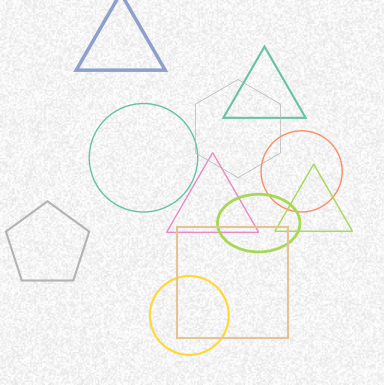[{"shape": "circle", "thickness": 1, "radius": 0.7, "center": [0.373, 0.59]}, {"shape": "triangle", "thickness": 1.5, "radius": 0.62, "center": [0.687, 0.756]}, {"shape": "circle", "thickness": 1, "radius": 0.53, "center": [0.783, 0.555]}, {"shape": "triangle", "thickness": 2.5, "radius": 0.67, "center": [0.313, 0.884]}, {"shape": "triangle", "thickness": 1, "radius": 0.69, "center": [0.552, 0.466]}, {"shape": "oval", "thickness": 2, "radius": 0.54, "center": [0.672, 0.421]}, {"shape": "triangle", "thickness": 1, "radius": 0.58, "center": [0.815, 0.458]}, {"shape": "circle", "thickness": 1.5, "radius": 0.51, "center": [0.492, 0.181]}, {"shape": "square", "thickness": 1.5, "radius": 0.72, "center": [0.603, 0.266]}, {"shape": "hexagon", "thickness": 0.5, "radius": 0.64, "center": [0.618, 0.666]}, {"shape": "pentagon", "thickness": 1.5, "radius": 0.57, "center": [0.124, 0.363]}]